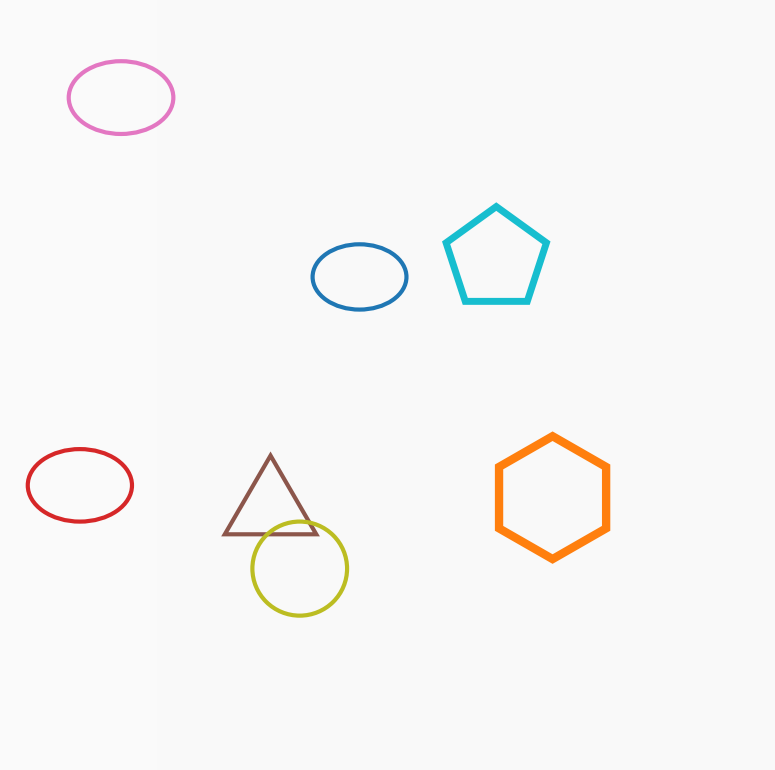[{"shape": "oval", "thickness": 1.5, "radius": 0.3, "center": [0.464, 0.64]}, {"shape": "hexagon", "thickness": 3, "radius": 0.4, "center": [0.713, 0.354]}, {"shape": "oval", "thickness": 1.5, "radius": 0.34, "center": [0.103, 0.37]}, {"shape": "triangle", "thickness": 1.5, "radius": 0.34, "center": [0.349, 0.34]}, {"shape": "oval", "thickness": 1.5, "radius": 0.34, "center": [0.156, 0.873]}, {"shape": "circle", "thickness": 1.5, "radius": 0.31, "center": [0.387, 0.262]}, {"shape": "pentagon", "thickness": 2.5, "radius": 0.34, "center": [0.64, 0.664]}]